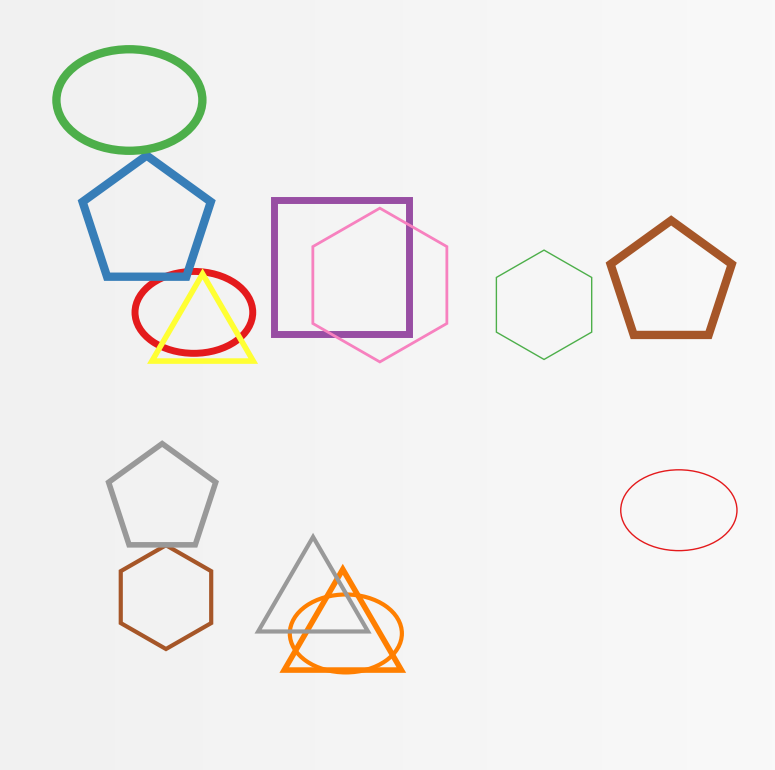[{"shape": "oval", "thickness": 2.5, "radius": 0.38, "center": [0.25, 0.594]}, {"shape": "oval", "thickness": 0.5, "radius": 0.37, "center": [0.876, 0.337]}, {"shape": "pentagon", "thickness": 3, "radius": 0.43, "center": [0.189, 0.711]}, {"shape": "hexagon", "thickness": 0.5, "radius": 0.35, "center": [0.702, 0.604]}, {"shape": "oval", "thickness": 3, "radius": 0.47, "center": [0.167, 0.87]}, {"shape": "square", "thickness": 2.5, "radius": 0.44, "center": [0.441, 0.653]}, {"shape": "triangle", "thickness": 2, "radius": 0.44, "center": [0.442, 0.173]}, {"shape": "oval", "thickness": 1.5, "radius": 0.36, "center": [0.446, 0.177]}, {"shape": "triangle", "thickness": 2, "radius": 0.38, "center": [0.261, 0.569]}, {"shape": "pentagon", "thickness": 3, "radius": 0.41, "center": [0.866, 0.632]}, {"shape": "hexagon", "thickness": 1.5, "radius": 0.34, "center": [0.214, 0.225]}, {"shape": "hexagon", "thickness": 1, "radius": 0.5, "center": [0.49, 0.63]}, {"shape": "pentagon", "thickness": 2, "radius": 0.36, "center": [0.209, 0.351]}, {"shape": "triangle", "thickness": 1.5, "radius": 0.41, "center": [0.404, 0.221]}]